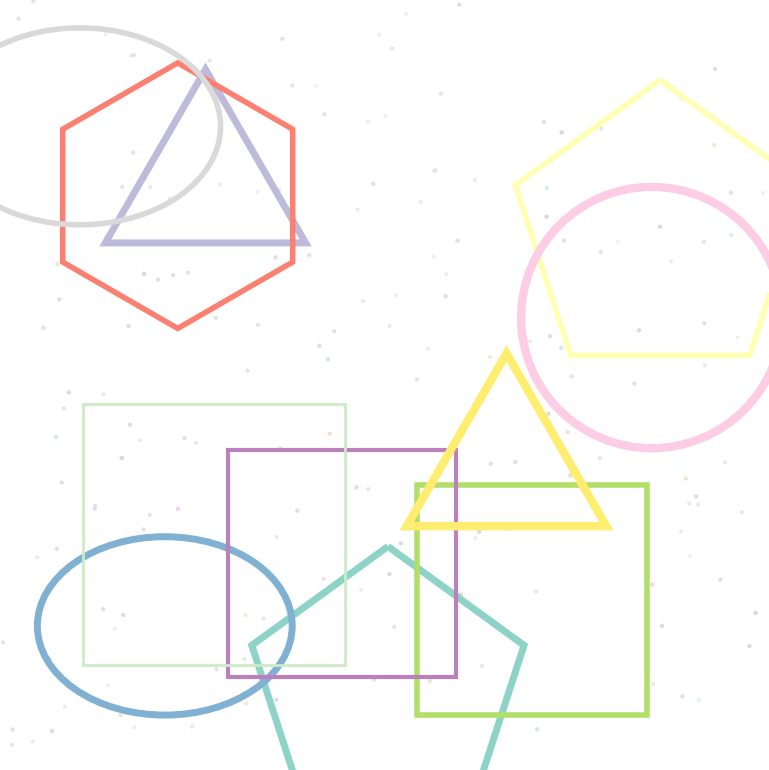[{"shape": "pentagon", "thickness": 2.5, "radius": 0.93, "center": [0.504, 0.104]}, {"shape": "pentagon", "thickness": 2, "radius": 0.99, "center": [0.857, 0.698]}, {"shape": "triangle", "thickness": 2.5, "radius": 0.75, "center": [0.267, 0.76]}, {"shape": "hexagon", "thickness": 2, "radius": 0.86, "center": [0.231, 0.746]}, {"shape": "oval", "thickness": 2.5, "radius": 0.83, "center": [0.214, 0.187]}, {"shape": "square", "thickness": 2, "radius": 0.75, "center": [0.691, 0.22]}, {"shape": "circle", "thickness": 3, "radius": 0.85, "center": [0.846, 0.588]}, {"shape": "oval", "thickness": 2, "radius": 0.91, "center": [0.104, 0.836]}, {"shape": "square", "thickness": 1.5, "radius": 0.74, "center": [0.444, 0.268]}, {"shape": "square", "thickness": 1, "radius": 0.85, "center": [0.278, 0.306]}, {"shape": "triangle", "thickness": 3, "radius": 0.75, "center": [0.658, 0.391]}]